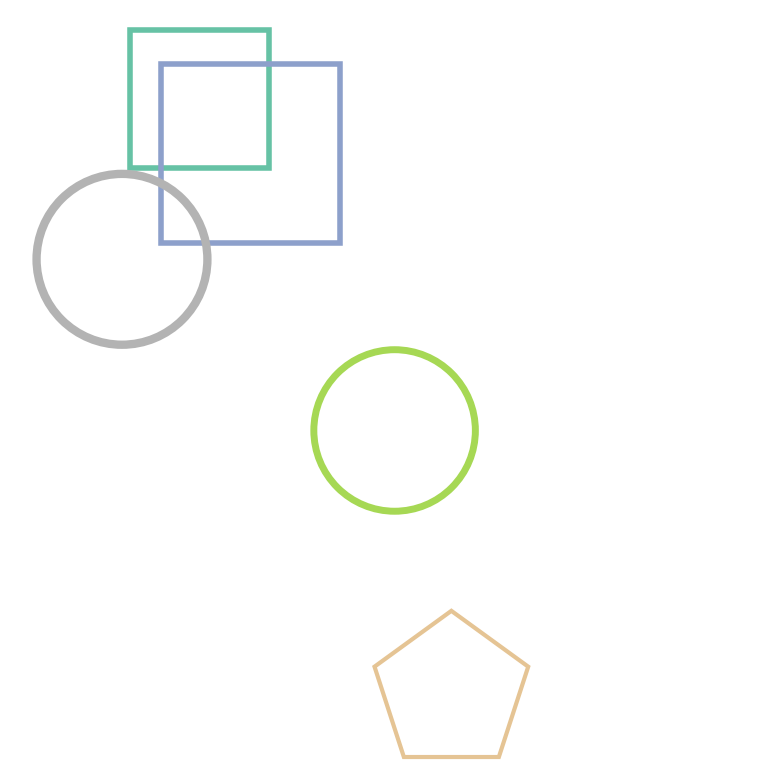[{"shape": "square", "thickness": 2, "radius": 0.45, "center": [0.259, 0.871]}, {"shape": "square", "thickness": 2, "radius": 0.58, "center": [0.325, 0.801]}, {"shape": "circle", "thickness": 2.5, "radius": 0.52, "center": [0.512, 0.441]}, {"shape": "pentagon", "thickness": 1.5, "radius": 0.52, "center": [0.586, 0.102]}, {"shape": "circle", "thickness": 3, "radius": 0.55, "center": [0.158, 0.663]}]